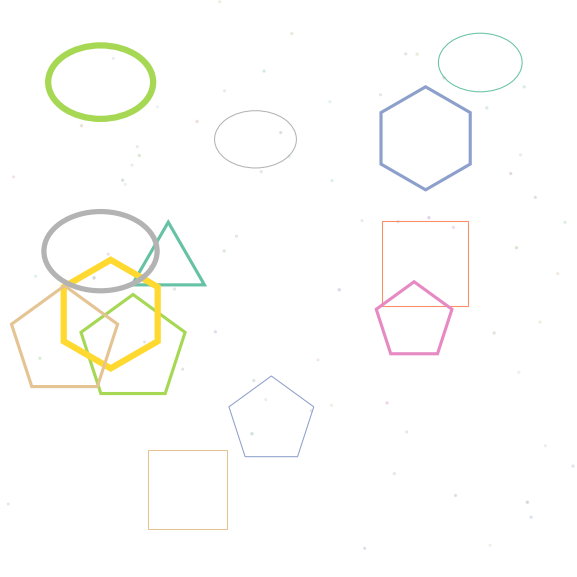[{"shape": "oval", "thickness": 0.5, "radius": 0.36, "center": [0.832, 0.891]}, {"shape": "triangle", "thickness": 1.5, "radius": 0.36, "center": [0.291, 0.542]}, {"shape": "square", "thickness": 0.5, "radius": 0.37, "center": [0.736, 0.543]}, {"shape": "pentagon", "thickness": 0.5, "radius": 0.39, "center": [0.47, 0.271]}, {"shape": "hexagon", "thickness": 1.5, "radius": 0.45, "center": [0.737, 0.76]}, {"shape": "pentagon", "thickness": 1.5, "radius": 0.34, "center": [0.717, 0.442]}, {"shape": "oval", "thickness": 3, "radius": 0.45, "center": [0.174, 0.857]}, {"shape": "pentagon", "thickness": 1.5, "radius": 0.47, "center": [0.23, 0.394]}, {"shape": "hexagon", "thickness": 3, "radius": 0.47, "center": [0.192, 0.455]}, {"shape": "square", "thickness": 0.5, "radius": 0.34, "center": [0.324, 0.151]}, {"shape": "pentagon", "thickness": 1.5, "radius": 0.48, "center": [0.112, 0.408]}, {"shape": "oval", "thickness": 0.5, "radius": 0.35, "center": [0.442, 0.758]}, {"shape": "oval", "thickness": 2.5, "radius": 0.49, "center": [0.174, 0.564]}]